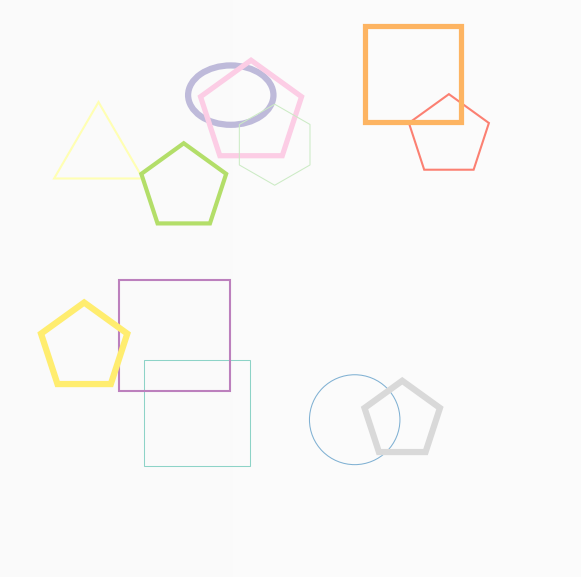[{"shape": "square", "thickness": 0.5, "radius": 0.46, "center": [0.339, 0.284]}, {"shape": "triangle", "thickness": 1, "radius": 0.44, "center": [0.169, 0.734]}, {"shape": "oval", "thickness": 3, "radius": 0.37, "center": [0.397, 0.834]}, {"shape": "pentagon", "thickness": 1, "radius": 0.36, "center": [0.772, 0.764]}, {"shape": "circle", "thickness": 0.5, "radius": 0.39, "center": [0.61, 0.272]}, {"shape": "square", "thickness": 2.5, "radius": 0.42, "center": [0.711, 0.871]}, {"shape": "pentagon", "thickness": 2, "radius": 0.38, "center": [0.316, 0.674]}, {"shape": "pentagon", "thickness": 2.5, "radius": 0.46, "center": [0.432, 0.803]}, {"shape": "pentagon", "thickness": 3, "radius": 0.34, "center": [0.692, 0.272]}, {"shape": "square", "thickness": 1, "radius": 0.48, "center": [0.301, 0.418]}, {"shape": "hexagon", "thickness": 0.5, "radius": 0.35, "center": [0.473, 0.749]}, {"shape": "pentagon", "thickness": 3, "radius": 0.39, "center": [0.145, 0.397]}]